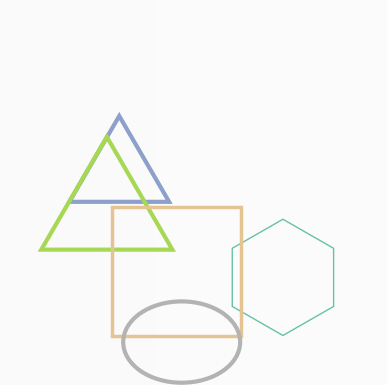[{"shape": "hexagon", "thickness": 1, "radius": 0.75, "center": [0.73, 0.28]}, {"shape": "triangle", "thickness": 3, "radius": 0.74, "center": [0.308, 0.55]}, {"shape": "triangle", "thickness": 3, "radius": 0.98, "center": [0.276, 0.449]}, {"shape": "square", "thickness": 2.5, "radius": 0.83, "center": [0.456, 0.294]}, {"shape": "oval", "thickness": 3, "radius": 0.75, "center": [0.469, 0.112]}]